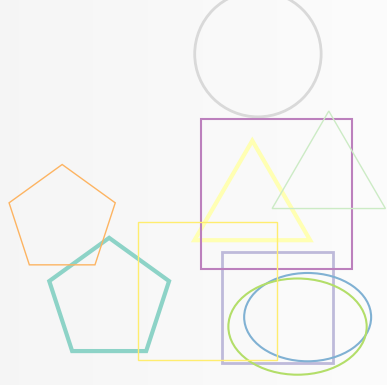[{"shape": "pentagon", "thickness": 3, "radius": 0.81, "center": [0.282, 0.22]}, {"shape": "triangle", "thickness": 3, "radius": 0.86, "center": [0.651, 0.462]}, {"shape": "square", "thickness": 2, "radius": 0.72, "center": [0.716, 0.202]}, {"shape": "oval", "thickness": 1.5, "radius": 0.82, "center": [0.794, 0.176]}, {"shape": "pentagon", "thickness": 1, "radius": 0.72, "center": [0.16, 0.429]}, {"shape": "oval", "thickness": 1.5, "radius": 0.89, "center": [0.768, 0.152]}, {"shape": "circle", "thickness": 2, "radius": 0.82, "center": [0.666, 0.86]}, {"shape": "square", "thickness": 1.5, "radius": 0.98, "center": [0.714, 0.497]}, {"shape": "triangle", "thickness": 1, "radius": 0.84, "center": [0.849, 0.543]}, {"shape": "square", "thickness": 1, "radius": 0.9, "center": [0.536, 0.244]}]